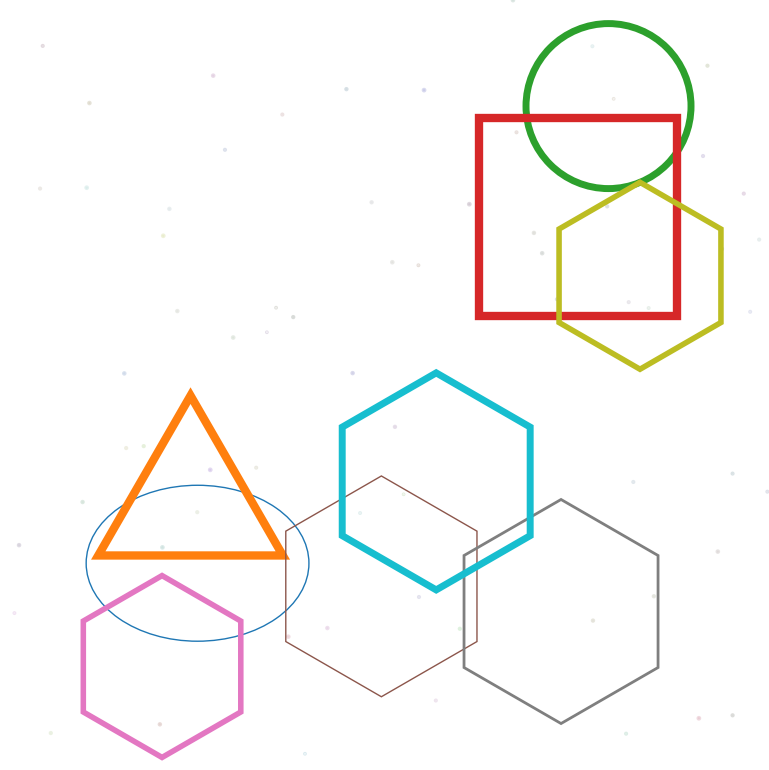[{"shape": "oval", "thickness": 0.5, "radius": 0.72, "center": [0.257, 0.269]}, {"shape": "triangle", "thickness": 3, "radius": 0.69, "center": [0.247, 0.348]}, {"shape": "circle", "thickness": 2.5, "radius": 0.54, "center": [0.79, 0.862]}, {"shape": "square", "thickness": 3, "radius": 0.64, "center": [0.75, 0.719]}, {"shape": "hexagon", "thickness": 0.5, "radius": 0.72, "center": [0.495, 0.238]}, {"shape": "hexagon", "thickness": 2, "radius": 0.59, "center": [0.21, 0.134]}, {"shape": "hexagon", "thickness": 1, "radius": 0.73, "center": [0.729, 0.206]}, {"shape": "hexagon", "thickness": 2, "radius": 0.61, "center": [0.831, 0.642]}, {"shape": "hexagon", "thickness": 2.5, "radius": 0.7, "center": [0.566, 0.375]}]